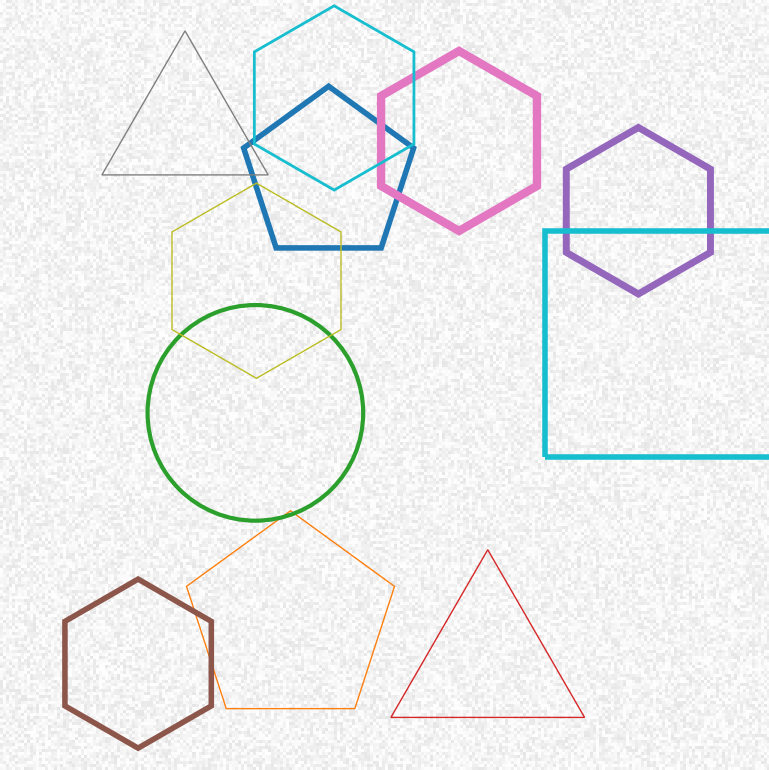[{"shape": "pentagon", "thickness": 2, "radius": 0.58, "center": [0.427, 0.772]}, {"shape": "pentagon", "thickness": 0.5, "radius": 0.71, "center": [0.377, 0.195]}, {"shape": "circle", "thickness": 1.5, "radius": 0.7, "center": [0.332, 0.464]}, {"shape": "triangle", "thickness": 0.5, "radius": 0.73, "center": [0.633, 0.141]}, {"shape": "hexagon", "thickness": 2.5, "radius": 0.54, "center": [0.829, 0.726]}, {"shape": "hexagon", "thickness": 2, "radius": 0.55, "center": [0.179, 0.138]}, {"shape": "hexagon", "thickness": 3, "radius": 0.58, "center": [0.596, 0.817]}, {"shape": "triangle", "thickness": 0.5, "radius": 0.62, "center": [0.24, 0.835]}, {"shape": "hexagon", "thickness": 0.5, "radius": 0.63, "center": [0.333, 0.635]}, {"shape": "square", "thickness": 2, "radius": 0.74, "center": [0.854, 0.553]}, {"shape": "hexagon", "thickness": 1, "radius": 0.6, "center": [0.434, 0.873]}]